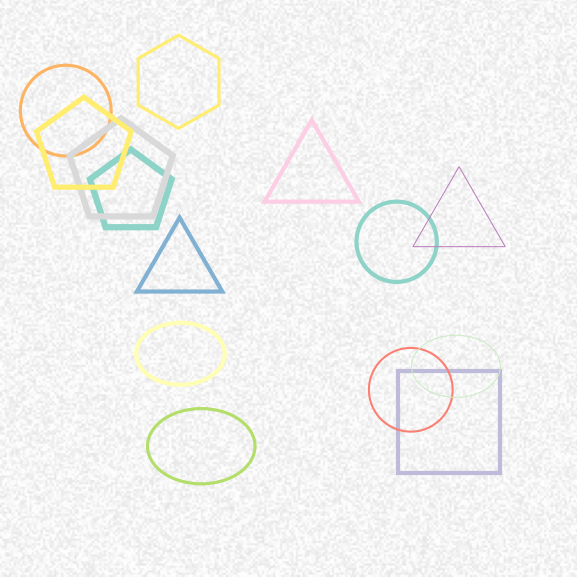[{"shape": "pentagon", "thickness": 3, "radius": 0.37, "center": [0.226, 0.666]}, {"shape": "circle", "thickness": 2, "radius": 0.35, "center": [0.687, 0.58]}, {"shape": "oval", "thickness": 2, "radius": 0.38, "center": [0.312, 0.387]}, {"shape": "square", "thickness": 2, "radius": 0.44, "center": [0.777, 0.269]}, {"shape": "circle", "thickness": 1, "radius": 0.36, "center": [0.711, 0.324]}, {"shape": "triangle", "thickness": 2, "radius": 0.43, "center": [0.311, 0.537]}, {"shape": "circle", "thickness": 1.5, "radius": 0.39, "center": [0.114, 0.808]}, {"shape": "oval", "thickness": 1.5, "radius": 0.47, "center": [0.348, 0.226]}, {"shape": "triangle", "thickness": 2, "radius": 0.47, "center": [0.54, 0.697]}, {"shape": "pentagon", "thickness": 3, "radius": 0.47, "center": [0.21, 0.701]}, {"shape": "triangle", "thickness": 0.5, "radius": 0.46, "center": [0.795, 0.618]}, {"shape": "oval", "thickness": 0.5, "radius": 0.38, "center": [0.79, 0.365]}, {"shape": "hexagon", "thickness": 1.5, "radius": 0.4, "center": [0.309, 0.858]}, {"shape": "pentagon", "thickness": 2.5, "radius": 0.43, "center": [0.145, 0.745]}]